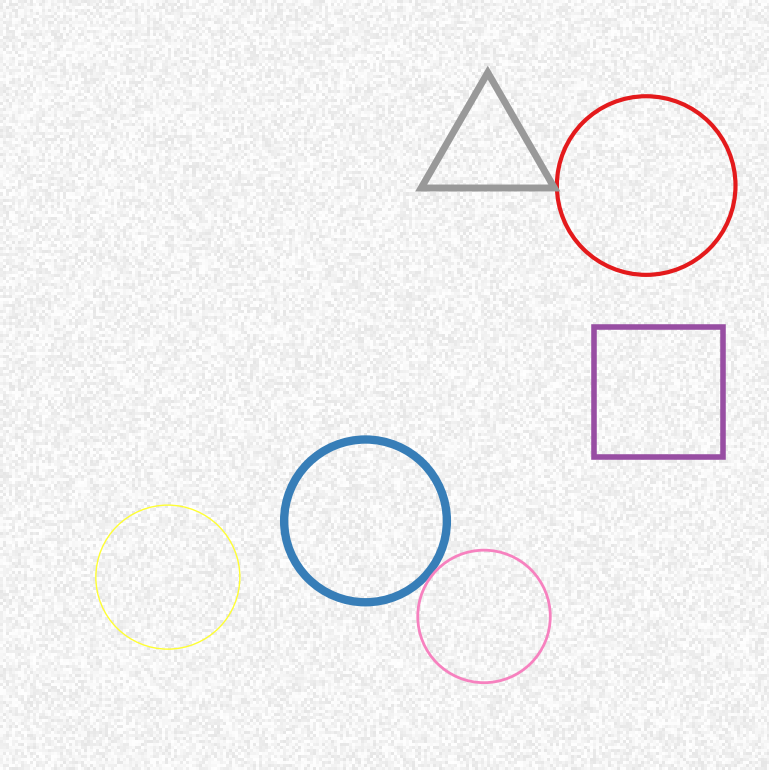[{"shape": "circle", "thickness": 1.5, "radius": 0.58, "center": [0.839, 0.759]}, {"shape": "circle", "thickness": 3, "radius": 0.53, "center": [0.475, 0.324]}, {"shape": "square", "thickness": 2, "radius": 0.42, "center": [0.855, 0.491]}, {"shape": "circle", "thickness": 0.5, "radius": 0.47, "center": [0.218, 0.25]}, {"shape": "circle", "thickness": 1, "radius": 0.43, "center": [0.629, 0.199]}, {"shape": "triangle", "thickness": 2.5, "radius": 0.5, "center": [0.633, 0.806]}]